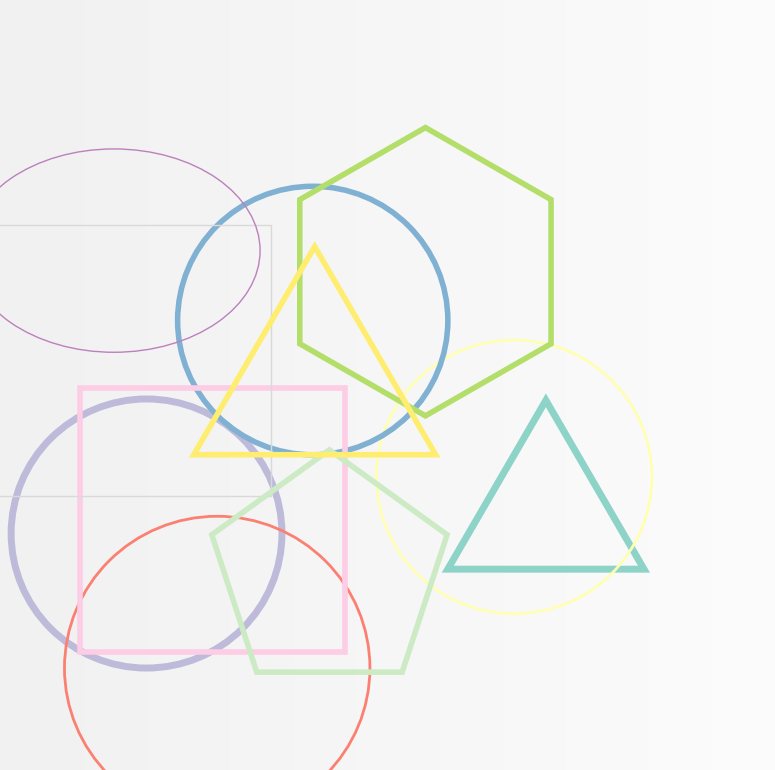[{"shape": "triangle", "thickness": 2.5, "radius": 0.73, "center": [0.704, 0.334]}, {"shape": "circle", "thickness": 1, "radius": 0.89, "center": [0.663, 0.381]}, {"shape": "circle", "thickness": 2.5, "radius": 0.87, "center": [0.189, 0.307]}, {"shape": "circle", "thickness": 1, "radius": 0.99, "center": [0.28, 0.132]}, {"shape": "circle", "thickness": 2, "radius": 0.87, "center": [0.404, 0.584]}, {"shape": "hexagon", "thickness": 2, "radius": 0.94, "center": [0.549, 0.647]}, {"shape": "square", "thickness": 2, "radius": 0.85, "center": [0.274, 0.325]}, {"shape": "square", "thickness": 0.5, "radius": 0.88, "center": [0.173, 0.532]}, {"shape": "oval", "thickness": 0.5, "radius": 0.94, "center": [0.147, 0.675]}, {"shape": "pentagon", "thickness": 2, "radius": 0.8, "center": [0.425, 0.256]}, {"shape": "triangle", "thickness": 2, "radius": 0.9, "center": [0.406, 0.5]}]